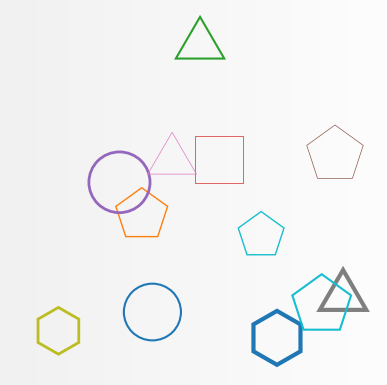[{"shape": "circle", "thickness": 1.5, "radius": 0.37, "center": [0.393, 0.19]}, {"shape": "hexagon", "thickness": 3, "radius": 0.35, "center": [0.715, 0.122]}, {"shape": "pentagon", "thickness": 1, "radius": 0.35, "center": [0.366, 0.442]}, {"shape": "triangle", "thickness": 1.5, "radius": 0.36, "center": [0.516, 0.884]}, {"shape": "square", "thickness": 0.5, "radius": 0.31, "center": [0.565, 0.586]}, {"shape": "circle", "thickness": 2, "radius": 0.39, "center": [0.308, 0.527]}, {"shape": "pentagon", "thickness": 0.5, "radius": 0.38, "center": [0.864, 0.599]}, {"shape": "triangle", "thickness": 0.5, "radius": 0.36, "center": [0.444, 0.584]}, {"shape": "triangle", "thickness": 3, "radius": 0.35, "center": [0.885, 0.23]}, {"shape": "hexagon", "thickness": 2, "radius": 0.3, "center": [0.151, 0.141]}, {"shape": "pentagon", "thickness": 1.5, "radius": 0.4, "center": [0.83, 0.208]}, {"shape": "pentagon", "thickness": 1, "radius": 0.31, "center": [0.674, 0.389]}]